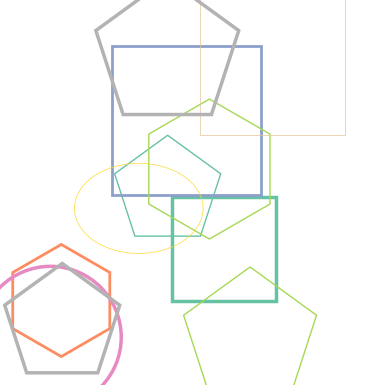[{"shape": "square", "thickness": 2.5, "radius": 0.68, "center": [0.582, 0.354]}, {"shape": "pentagon", "thickness": 1, "radius": 0.72, "center": [0.436, 0.504]}, {"shape": "hexagon", "thickness": 2, "radius": 0.73, "center": [0.159, 0.219]}, {"shape": "square", "thickness": 2, "radius": 0.97, "center": [0.484, 0.687]}, {"shape": "circle", "thickness": 2.5, "radius": 0.92, "center": [0.131, 0.124]}, {"shape": "pentagon", "thickness": 1, "radius": 0.91, "center": [0.65, 0.125]}, {"shape": "hexagon", "thickness": 1, "radius": 0.91, "center": [0.544, 0.561]}, {"shape": "oval", "thickness": 0.5, "radius": 0.84, "center": [0.36, 0.459]}, {"shape": "square", "thickness": 0.5, "radius": 0.94, "center": [0.707, 0.838]}, {"shape": "pentagon", "thickness": 2.5, "radius": 0.79, "center": [0.162, 0.159]}, {"shape": "pentagon", "thickness": 2.5, "radius": 0.98, "center": [0.435, 0.86]}]